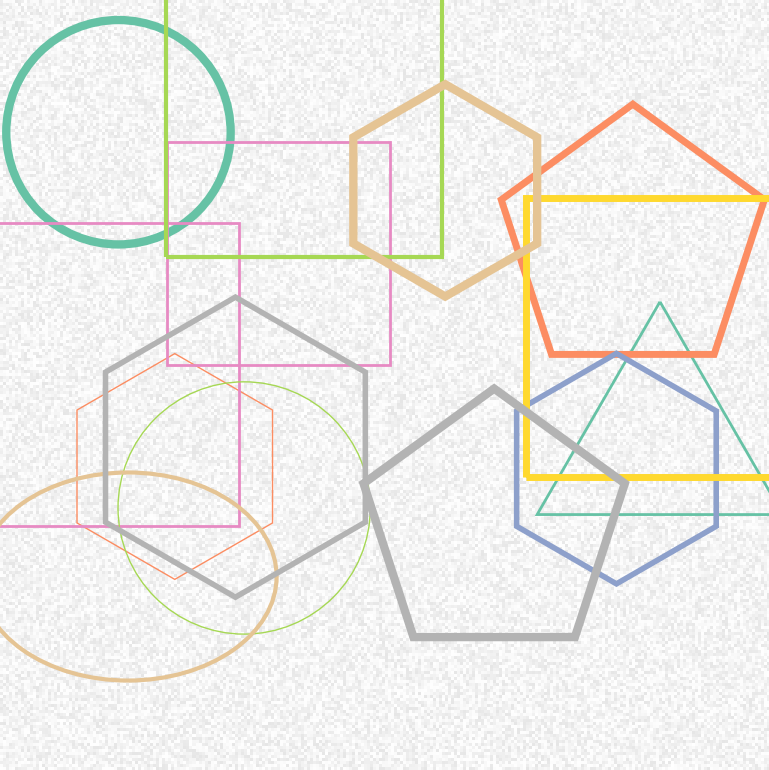[{"shape": "triangle", "thickness": 1, "radius": 0.92, "center": [0.857, 0.424]}, {"shape": "circle", "thickness": 3, "radius": 0.73, "center": [0.154, 0.828]}, {"shape": "hexagon", "thickness": 0.5, "radius": 0.73, "center": [0.227, 0.394]}, {"shape": "pentagon", "thickness": 2.5, "radius": 0.9, "center": [0.822, 0.685]}, {"shape": "hexagon", "thickness": 2, "radius": 0.75, "center": [0.801, 0.391]}, {"shape": "square", "thickness": 1, "radius": 0.72, "center": [0.361, 0.671]}, {"shape": "square", "thickness": 1, "radius": 0.98, "center": [0.113, 0.514]}, {"shape": "circle", "thickness": 0.5, "radius": 0.82, "center": [0.317, 0.34]}, {"shape": "square", "thickness": 1.5, "radius": 0.9, "center": [0.395, 0.845]}, {"shape": "square", "thickness": 2.5, "radius": 0.91, "center": [0.865, 0.562]}, {"shape": "oval", "thickness": 1.5, "radius": 0.97, "center": [0.166, 0.251]}, {"shape": "hexagon", "thickness": 3, "radius": 0.69, "center": [0.578, 0.753]}, {"shape": "hexagon", "thickness": 2, "radius": 0.97, "center": [0.306, 0.419]}, {"shape": "pentagon", "thickness": 3, "radius": 0.89, "center": [0.642, 0.317]}]